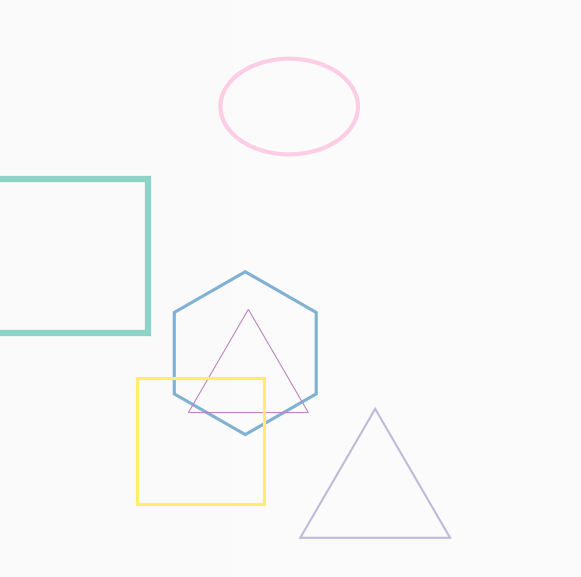[{"shape": "square", "thickness": 3, "radius": 0.67, "center": [0.121, 0.555]}, {"shape": "triangle", "thickness": 1, "radius": 0.74, "center": [0.645, 0.142]}, {"shape": "hexagon", "thickness": 1.5, "radius": 0.7, "center": [0.422, 0.388]}, {"shape": "oval", "thickness": 2, "radius": 0.59, "center": [0.498, 0.815]}, {"shape": "triangle", "thickness": 0.5, "radius": 0.6, "center": [0.427, 0.344]}, {"shape": "square", "thickness": 1.5, "radius": 0.55, "center": [0.346, 0.235]}]